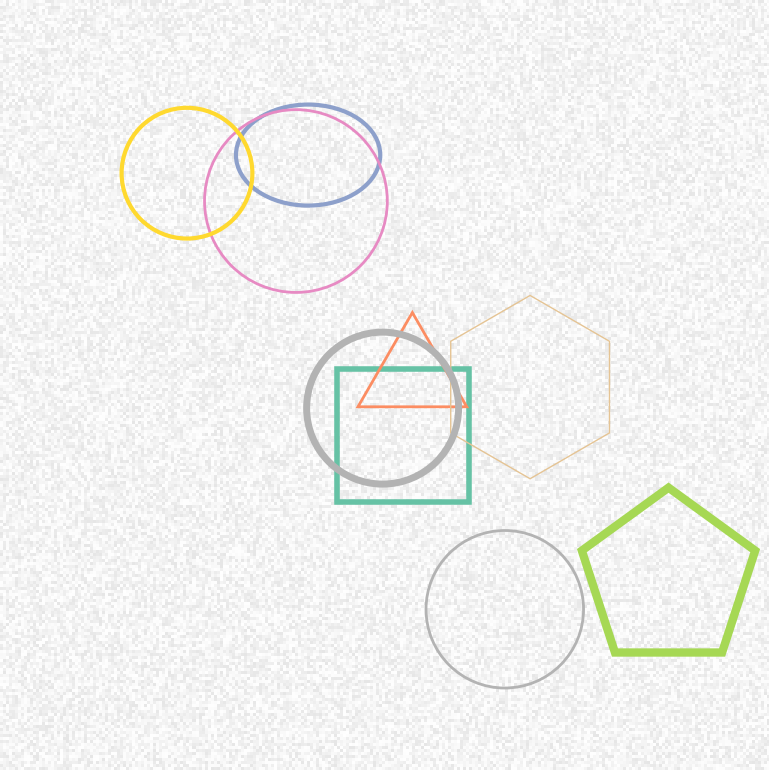[{"shape": "square", "thickness": 2, "radius": 0.43, "center": [0.523, 0.434]}, {"shape": "triangle", "thickness": 1, "radius": 0.41, "center": [0.536, 0.512]}, {"shape": "oval", "thickness": 1.5, "radius": 0.47, "center": [0.4, 0.799]}, {"shape": "circle", "thickness": 1, "radius": 0.59, "center": [0.384, 0.739]}, {"shape": "pentagon", "thickness": 3, "radius": 0.59, "center": [0.868, 0.248]}, {"shape": "circle", "thickness": 1.5, "radius": 0.42, "center": [0.243, 0.775]}, {"shape": "hexagon", "thickness": 0.5, "radius": 0.6, "center": [0.688, 0.497]}, {"shape": "circle", "thickness": 1, "radius": 0.51, "center": [0.656, 0.209]}, {"shape": "circle", "thickness": 2.5, "radius": 0.49, "center": [0.497, 0.47]}]